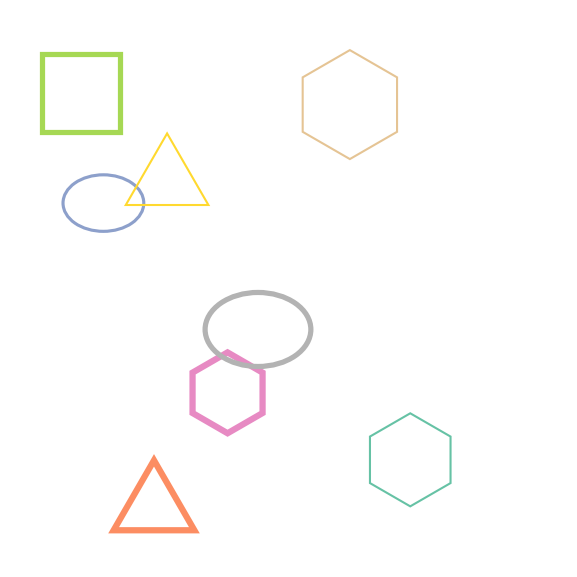[{"shape": "hexagon", "thickness": 1, "radius": 0.4, "center": [0.71, 0.203]}, {"shape": "triangle", "thickness": 3, "radius": 0.4, "center": [0.267, 0.121]}, {"shape": "oval", "thickness": 1.5, "radius": 0.35, "center": [0.179, 0.647]}, {"shape": "hexagon", "thickness": 3, "radius": 0.35, "center": [0.394, 0.319]}, {"shape": "square", "thickness": 2.5, "radius": 0.34, "center": [0.141, 0.838]}, {"shape": "triangle", "thickness": 1, "radius": 0.41, "center": [0.289, 0.685]}, {"shape": "hexagon", "thickness": 1, "radius": 0.47, "center": [0.606, 0.818]}, {"shape": "oval", "thickness": 2.5, "radius": 0.46, "center": [0.447, 0.429]}]